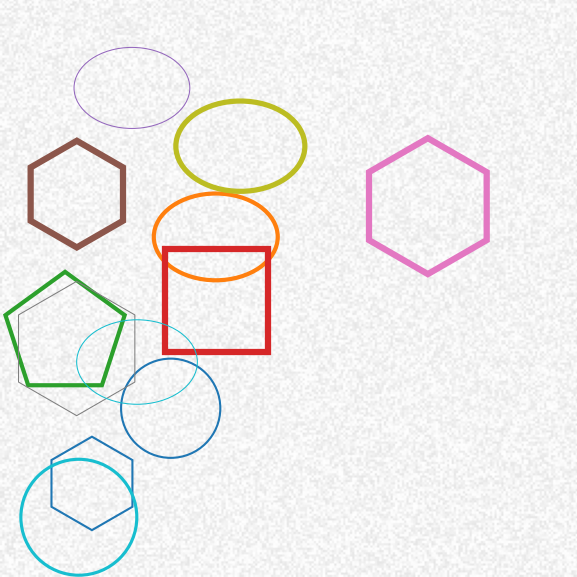[{"shape": "circle", "thickness": 1, "radius": 0.43, "center": [0.296, 0.292]}, {"shape": "hexagon", "thickness": 1, "radius": 0.4, "center": [0.159, 0.162]}, {"shape": "oval", "thickness": 2, "radius": 0.54, "center": [0.374, 0.589]}, {"shape": "pentagon", "thickness": 2, "radius": 0.54, "center": [0.113, 0.42]}, {"shape": "square", "thickness": 3, "radius": 0.45, "center": [0.375, 0.479]}, {"shape": "oval", "thickness": 0.5, "radius": 0.5, "center": [0.228, 0.847]}, {"shape": "hexagon", "thickness": 3, "radius": 0.46, "center": [0.133, 0.663]}, {"shape": "hexagon", "thickness": 3, "radius": 0.59, "center": [0.741, 0.642]}, {"shape": "hexagon", "thickness": 0.5, "radius": 0.58, "center": [0.133, 0.396]}, {"shape": "oval", "thickness": 2.5, "radius": 0.56, "center": [0.416, 0.746]}, {"shape": "oval", "thickness": 0.5, "radius": 0.52, "center": [0.237, 0.372]}, {"shape": "circle", "thickness": 1.5, "radius": 0.5, "center": [0.137, 0.103]}]